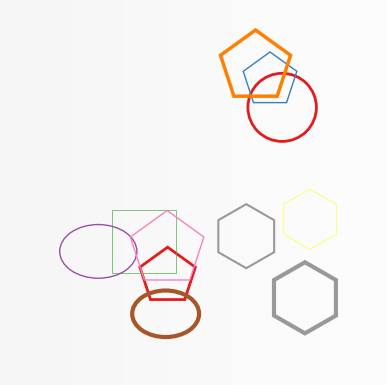[{"shape": "pentagon", "thickness": 2, "radius": 0.38, "center": [0.433, 0.283]}, {"shape": "circle", "thickness": 2, "radius": 0.44, "center": [0.728, 0.721]}, {"shape": "pentagon", "thickness": 1, "radius": 0.36, "center": [0.697, 0.792]}, {"shape": "square", "thickness": 0.5, "radius": 0.41, "center": [0.372, 0.373]}, {"shape": "oval", "thickness": 1, "radius": 0.5, "center": [0.254, 0.347]}, {"shape": "pentagon", "thickness": 2.5, "radius": 0.48, "center": [0.659, 0.827]}, {"shape": "hexagon", "thickness": 0.5, "radius": 0.39, "center": [0.8, 0.431]}, {"shape": "oval", "thickness": 3, "radius": 0.43, "center": [0.427, 0.185]}, {"shape": "pentagon", "thickness": 1, "radius": 0.5, "center": [0.431, 0.353]}, {"shape": "hexagon", "thickness": 3, "radius": 0.46, "center": [0.787, 0.227]}, {"shape": "hexagon", "thickness": 1.5, "radius": 0.42, "center": [0.635, 0.387]}]